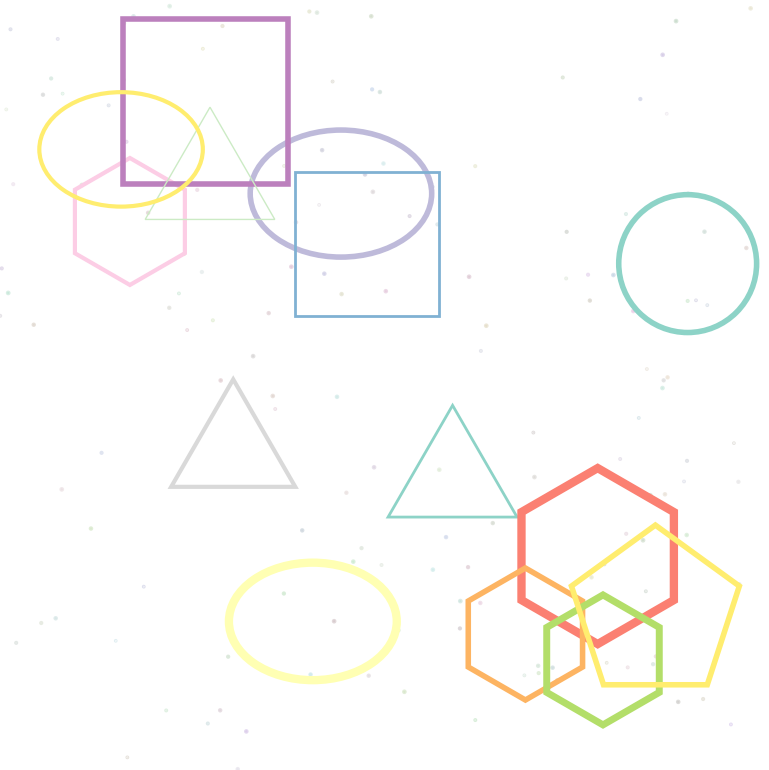[{"shape": "triangle", "thickness": 1, "radius": 0.48, "center": [0.588, 0.377]}, {"shape": "circle", "thickness": 2, "radius": 0.45, "center": [0.893, 0.658]}, {"shape": "oval", "thickness": 3, "radius": 0.54, "center": [0.406, 0.193]}, {"shape": "oval", "thickness": 2, "radius": 0.59, "center": [0.443, 0.749]}, {"shape": "hexagon", "thickness": 3, "radius": 0.57, "center": [0.776, 0.278]}, {"shape": "square", "thickness": 1, "radius": 0.47, "center": [0.477, 0.683]}, {"shape": "hexagon", "thickness": 2, "radius": 0.43, "center": [0.682, 0.177]}, {"shape": "hexagon", "thickness": 2.5, "radius": 0.42, "center": [0.783, 0.143]}, {"shape": "hexagon", "thickness": 1.5, "radius": 0.41, "center": [0.169, 0.712]}, {"shape": "triangle", "thickness": 1.5, "radius": 0.47, "center": [0.303, 0.414]}, {"shape": "square", "thickness": 2, "radius": 0.54, "center": [0.267, 0.868]}, {"shape": "triangle", "thickness": 0.5, "radius": 0.49, "center": [0.273, 0.764]}, {"shape": "pentagon", "thickness": 2, "radius": 0.57, "center": [0.851, 0.203]}, {"shape": "oval", "thickness": 1.5, "radius": 0.53, "center": [0.157, 0.806]}]